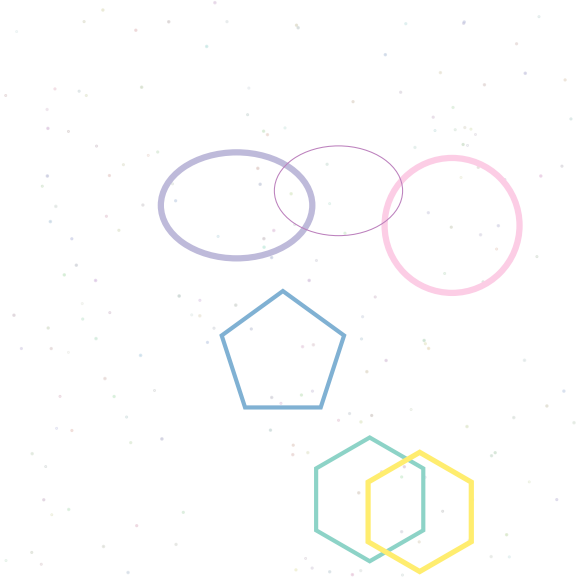[{"shape": "hexagon", "thickness": 2, "radius": 0.54, "center": [0.64, 0.134]}, {"shape": "oval", "thickness": 3, "radius": 0.66, "center": [0.41, 0.644]}, {"shape": "pentagon", "thickness": 2, "radius": 0.56, "center": [0.49, 0.384]}, {"shape": "circle", "thickness": 3, "radius": 0.58, "center": [0.783, 0.609]}, {"shape": "oval", "thickness": 0.5, "radius": 0.56, "center": [0.586, 0.669]}, {"shape": "hexagon", "thickness": 2.5, "radius": 0.52, "center": [0.727, 0.113]}]